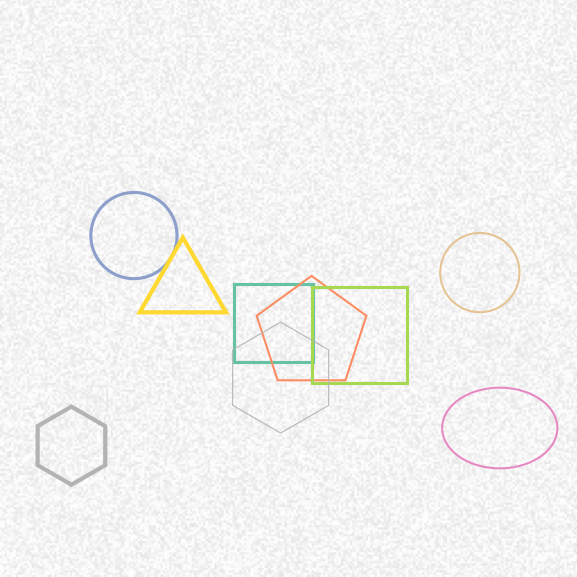[{"shape": "square", "thickness": 1.5, "radius": 0.34, "center": [0.473, 0.44]}, {"shape": "pentagon", "thickness": 1, "radius": 0.5, "center": [0.539, 0.421]}, {"shape": "circle", "thickness": 1.5, "radius": 0.37, "center": [0.232, 0.591]}, {"shape": "oval", "thickness": 1, "radius": 0.5, "center": [0.865, 0.258]}, {"shape": "square", "thickness": 1.5, "radius": 0.41, "center": [0.622, 0.419]}, {"shape": "triangle", "thickness": 2, "radius": 0.43, "center": [0.317, 0.501]}, {"shape": "circle", "thickness": 1, "radius": 0.34, "center": [0.831, 0.527]}, {"shape": "hexagon", "thickness": 2, "radius": 0.34, "center": [0.124, 0.227]}, {"shape": "hexagon", "thickness": 0.5, "radius": 0.48, "center": [0.486, 0.345]}]